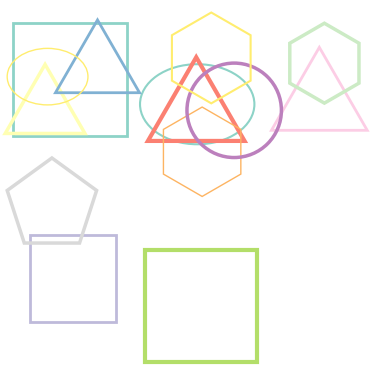[{"shape": "square", "thickness": 2, "radius": 0.74, "center": [0.182, 0.794]}, {"shape": "oval", "thickness": 1.5, "radius": 0.74, "center": [0.512, 0.729]}, {"shape": "triangle", "thickness": 2.5, "radius": 0.6, "center": [0.117, 0.713]}, {"shape": "square", "thickness": 2, "radius": 0.56, "center": [0.189, 0.277]}, {"shape": "triangle", "thickness": 3, "radius": 0.72, "center": [0.51, 0.706]}, {"shape": "triangle", "thickness": 2, "radius": 0.63, "center": [0.253, 0.822]}, {"shape": "hexagon", "thickness": 1, "radius": 0.58, "center": [0.525, 0.606]}, {"shape": "square", "thickness": 3, "radius": 0.73, "center": [0.522, 0.206]}, {"shape": "triangle", "thickness": 2, "radius": 0.72, "center": [0.829, 0.733]}, {"shape": "pentagon", "thickness": 2.5, "radius": 0.61, "center": [0.135, 0.468]}, {"shape": "circle", "thickness": 2.5, "radius": 0.61, "center": [0.608, 0.713]}, {"shape": "hexagon", "thickness": 2.5, "radius": 0.52, "center": [0.843, 0.836]}, {"shape": "oval", "thickness": 1, "radius": 0.52, "center": [0.124, 0.801]}, {"shape": "hexagon", "thickness": 1.5, "radius": 0.59, "center": [0.549, 0.85]}]